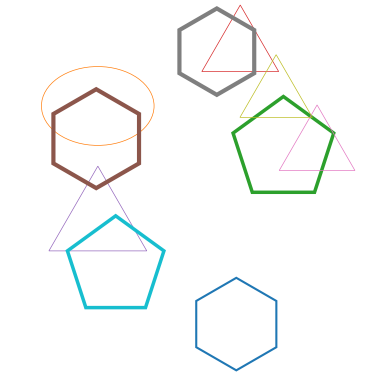[{"shape": "hexagon", "thickness": 1.5, "radius": 0.6, "center": [0.614, 0.158]}, {"shape": "oval", "thickness": 0.5, "radius": 0.73, "center": [0.254, 0.725]}, {"shape": "pentagon", "thickness": 2.5, "radius": 0.69, "center": [0.736, 0.612]}, {"shape": "triangle", "thickness": 0.5, "radius": 0.58, "center": [0.624, 0.872]}, {"shape": "triangle", "thickness": 0.5, "radius": 0.73, "center": [0.254, 0.422]}, {"shape": "hexagon", "thickness": 3, "radius": 0.64, "center": [0.25, 0.64]}, {"shape": "triangle", "thickness": 0.5, "radius": 0.57, "center": [0.824, 0.614]}, {"shape": "hexagon", "thickness": 3, "radius": 0.56, "center": [0.563, 0.866]}, {"shape": "triangle", "thickness": 0.5, "radius": 0.54, "center": [0.717, 0.749]}, {"shape": "pentagon", "thickness": 2.5, "radius": 0.66, "center": [0.3, 0.308]}]